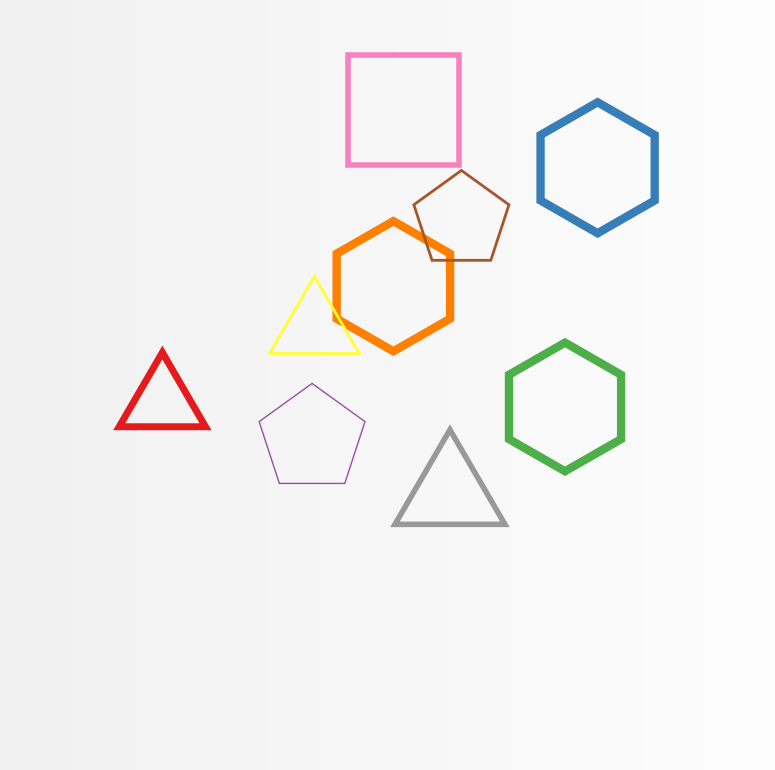[{"shape": "triangle", "thickness": 2.5, "radius": 0.32, "center": [0.209, 0.478]}, {"shape": "hexagon", "thickness": 3, "radius": 0.43, "center": [0.771, 0.782]}, {"shape": "hexagon", "thickness": 3, "radius": 0.42, "center": [0.729, 0.471]}, {"shape": "pentagon", "thickness": 0.5, "radius": 0.36, "center": [0.403, 0.43]}, {"shape": "hexagon", "thickness": 3, "radius": 0.42, "center": [0.508, 0.628]}, {"shape": "triangle", "thickness": 1, "radius": 0.33, "center": [0.406, 0.574]}, {"shape": "pentagon", "thickness": 1, "radius": 0.32, "center": [0.595, 0.714]}, {"shape": "square", "thickness": 2, "radius": 0.36, "center": [0.52, 0.857]}, {"shape": "triangle", "thickness": 2, "radius": 0.41, "center": [0.581, 0.36]}]